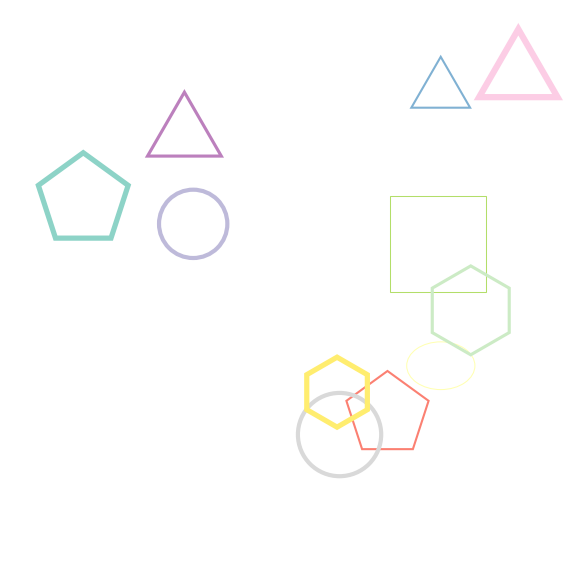[{"shape": "pentagon", "thickness": 2.5, "radius": 0.41, "center": [0.144, 0.653]}, {"shape": "oval", "thickness": 0.5, "radius": 0.3, "center": [0.763, 0.366]}, {"shape": "circle", "thickness": 2, "radius": 0.3, "center": [0.335, 0.612]}, {"shape": "pentagon", "thickness": 1, "radius": 0.37, "center": [0.671, 0.282]}, {"shape": "triangle", "thickness": 1, "radius": 0.29, "center": [0.763, 0.842]}, {"shape": "square", "thickness": 0.5, "radius": 0.41, "center": [0.759, 0.576]}, {"shape": "triangle", "thickness": 3, "radius": 0.39, "center": [0.898, 0.87]}, {"shape": "circle", "thickness": 2, "radius": 0.36, "center": [0.588, 0.247]}, {"shape": "triangle", "thickness": 1.5, "radius": 0.37, "center": [0.319, 0.766]}, {"shape": "hexagon", "thickness": 1.5, "radius": 0.38, "center": [0.815, 0.462]}, {"shape": "hexagon", "thickness": 2.5, "radius": 0.3, "center": [0.584, 0.32]}]